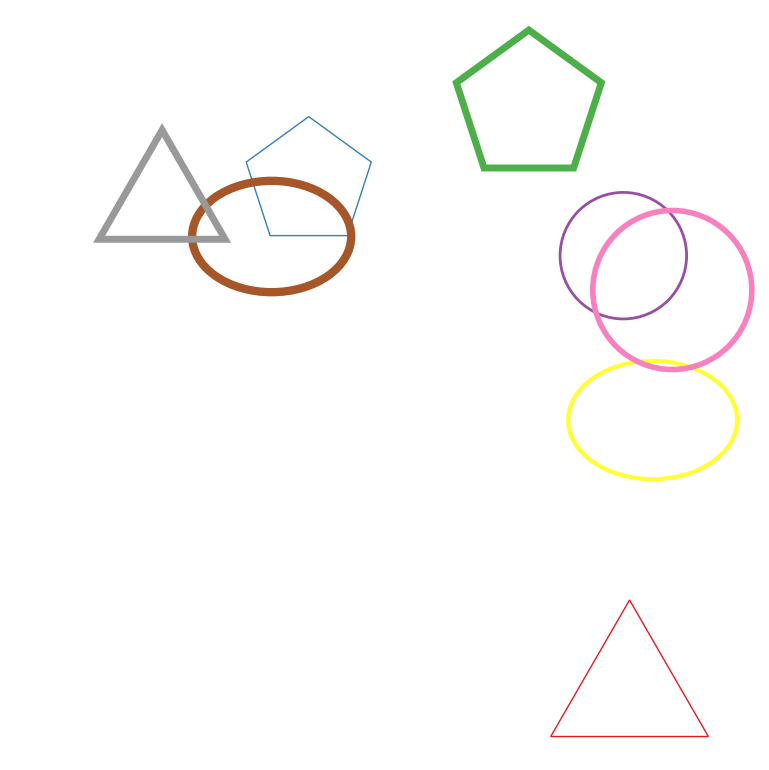[{"shape": "triangle", "thickness": 0.5, "radius": 0.59, "center": [0.818, 0.103]}, {"shape": "pentagon", "thickness": 0.5, "radius": 0.43, "center": [0.401, 0.763]}, {"shape": "pentagon", "thickness": 2.5, "radius": 0.5, "center": [0.687, 0.862]}, {"shape": "circle", "thickness": 1, "radius": 0.41, "center": [0.81, 0.668]}, {"shape": "oval", "thickness": 1.5, "radius": 0.55, "center": [0.848, 0.455]}, {"shape": "oval", "thickness": 3, "radius": 0.52, "center": [0.353, 0.693]}, {"shape": "circle", "thickness": 2, "radius": 0.52, "center": [0.873, 0.623]}, {"shape": "triangle", "thickness": 2.5, "radius": 0.47, "center": [0.211, 0.737]}]